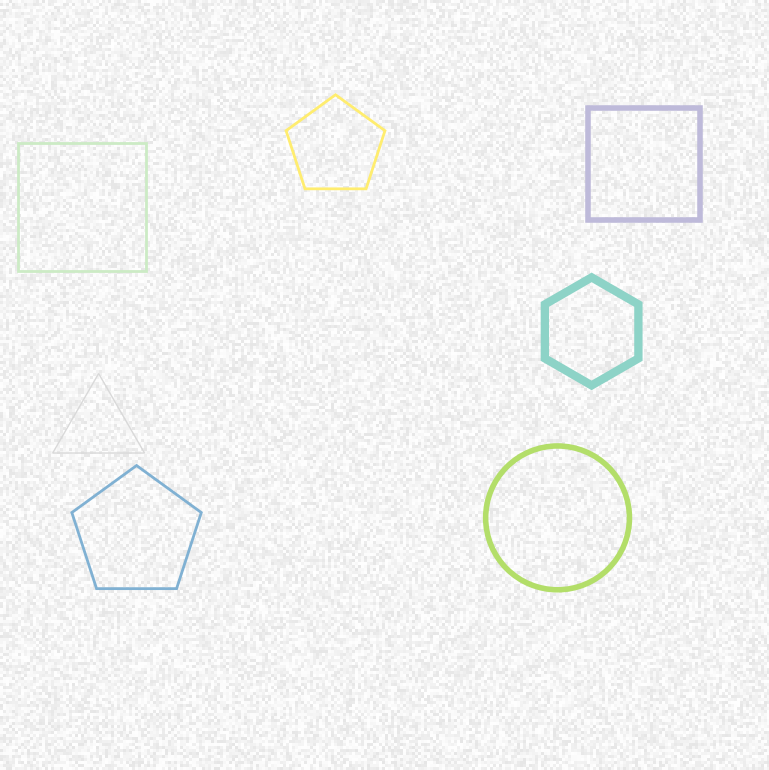[{"shape": "hexagon", "thickness": 3, "radius": 0.35, "center": [0.768, 0.57]}, {"shape": "square", "thickness": 2, "radius": 0.36, "center": [0.836, 0.786]}, {"shape": "pentagon", "thickness": 1, "radius": 0.44, "center": [0.177, 0.307]}, {"shape": "circle", "thickness": 2, "radius": 0.47, "center": [0.724, 0.327]}, {"shape": "triangle", "thickness": 0.5, "radius": 0.34, "center": [0.128, 0.446]}, {"shape": "square", "thickness": 1, "radius": 0.42, "center": [0.107, 0.732]}, {"shape": "pentagon", "thickness": 1, "radius": 0.34, "center": [0.436, 0.809]}]